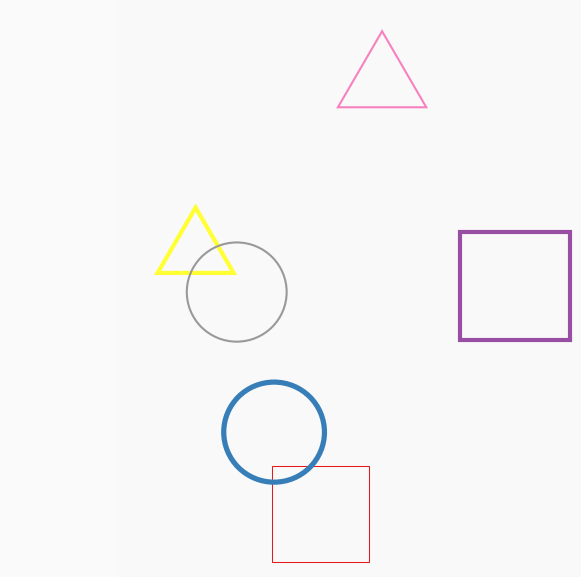[{"shape": "square", "thickness": 0.5, "radius": 0.42, "center": [0.552, 0.109]}, {"shape": "circle", "thickness": 2.5, "radius": 0.43, "center": [0.472, 0.251]}, {"shape": "square", "thickness": 2, "radius": 0.47, "center": [0.886, 0.504]}, {"shape": "triangle", "thickness": 2, "radius": 0.38, "center": [0.337, 0.564]}, {"shape": "triangle", "thickness": 1, "radius": 0.44, "center": [0.657, 0.857]}, {"shape": "circle", "thickness": 1, "radius": 0.43, "center": [0.407, 0.493]}]